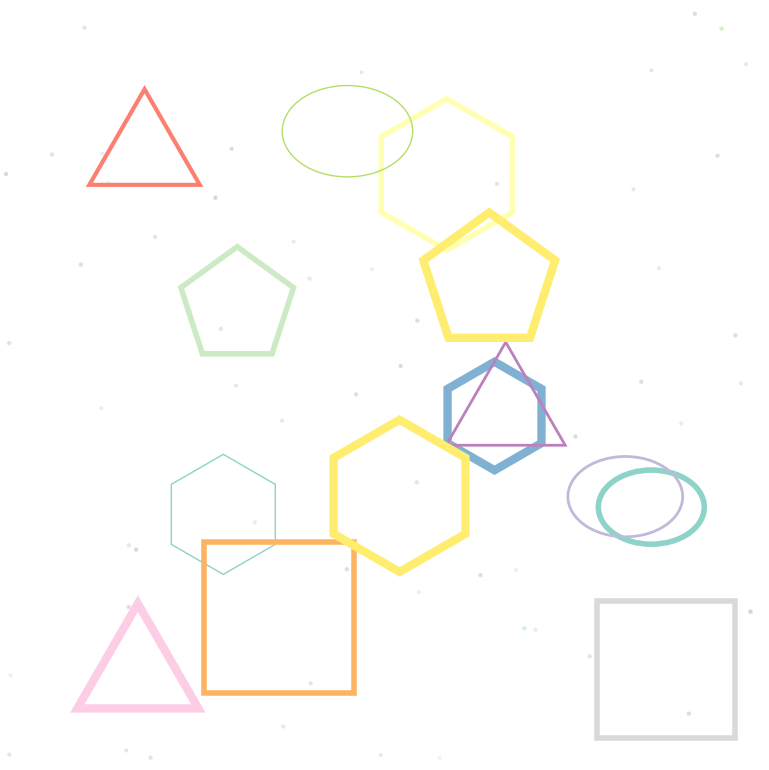[{"shape": "oval", "thickness": 2, "radius": 0.34, "center": [0.846, 0.341]}, {"shape": "hexagon", "thickness": 0.5, "radius": 0.39, "center": [0.29, 0.332]}, {"shape": "hexagon", "thickness": 2, "radius": 0.49, "center": [0.58, 0.773]}, {"shape": "oval", "thickness": 1, "radius": 0.37, "center": [0.812, 0.355]}, {"shape": "triangle", "thickness": 1.5, "radius": 0.41, "center": [0.188, 0.801]}, {"shape": "hexagon", "thickness": 3, "radius": 0.35, "center": [0.642, 0.46]}, {"shape": "square", "thickness": 2, "radius": 0.49, "center": [0.362, 0.198]}, {"shape": "oval", "thickness": 0.5, "radius": 0.42, "center": [0.451, 0.83]}, {"shape": "triangle", "thickness": 3, "radius": 0.45, "center": [0.179, 0.125]}, {"shape": "square", "thickness": 2, "radius": 0.45, "center": [0.865, 0.131]}, {"shape": "triangle", "thickness": 1, "radius": 0.45, "center": [0.657, 0.466]}, {"shape": "pentagon", "thickness": 2, "radius": 0.38, "center": [0.308, 0.603]}, {"shape": "hexagon", "thickness": 3, "radius": 0.49, "center": [0.519, 0.356]}, {"shape": "pentagon", "thickness": 3, "radius": 0.45, "center": [0.635, 0.634]}]